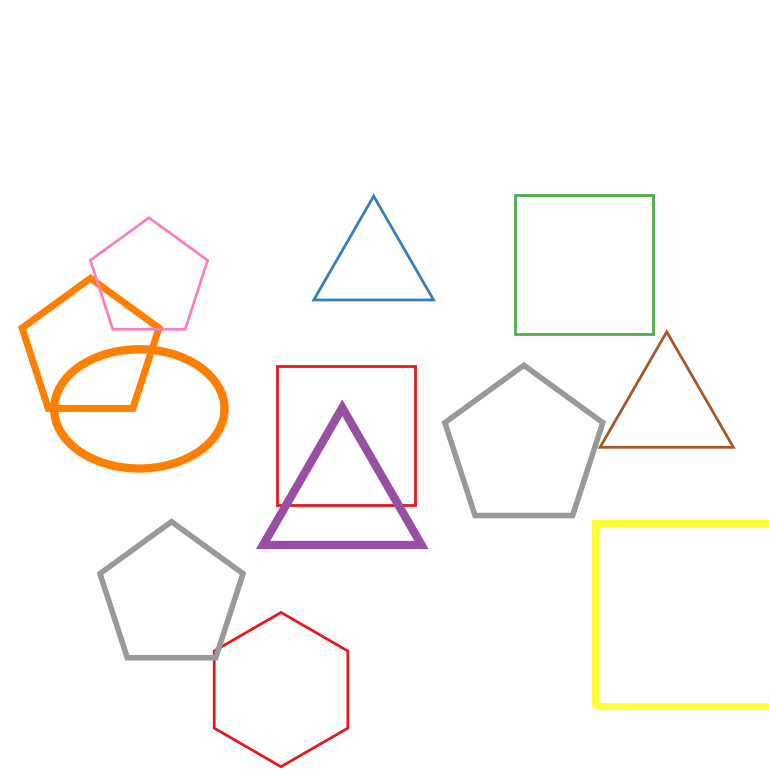[{"shape": "hexagon", "thickness": 1, "radius": 0.5, "center": [0.365, 0.104]}, {"shape": "square", "thickness": 1, "radius": 0.45, "center": [0.449, 0.434]}, {"shape": "triangle", "thickness": 1, "radius": 0.45, "center": [0.485, 0.655]}, {"shape": "square", "thickness": 1, "radius": 0.45, "center": [0.758, 0.657]}, {"shape": "triangle", "thickness": 3, "radius": 0.59, "center": [0.445, 0.352]}, {"shape": "pentagon", "thickness": 2.5, "radius": 0.47, "center": [0.118, 0.545]}, {"shape": "oval", "thickness": 3, "radius": 0.55, "center": [0.181, 0.469]}, {"shape": "square", "thickness": 2.5, "radius": 0.59, "center": [0.892, 0.202]}, {"shape": "triangle", "thickness": 1, "radius": 0.5, "center": [0.866, 0.469]}, {"shape": "pentagon", "thickness": 1, "radius": 0.4, "center": [0.194, 0.637]}, {"shape": "pentagon", "thickness": 2, "radius": 0.54, "center": [0.68, 0.418]}, {"shape": "pentagon", "thickness": 2, "radius": 0.49, "center": [0.223, 0.225]}]